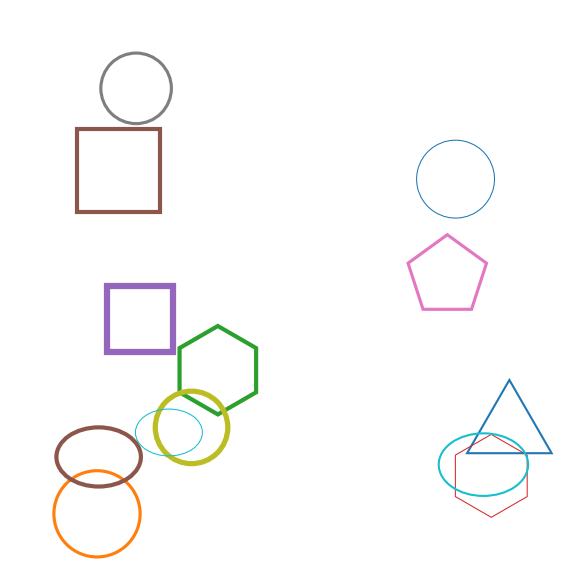[{"shape": "triangle", "thickness": 1, "radius": 0.42, "center": [0.882, 0.257]}, {"shape": "circle", "thickness": 0.5, "radius": 0.34, "center": [0.789, 0.689]}, {"shape": "circle", "thickness": 1.5, "radius": 0.37, "center": [0.168, 0.109]}, {"shape": "hexagon", "thickness": 2, "radius": 0.38, "center": [0.377, 0.358]}, {"shape": "hexagon", "thickness": 0.5, "radius": 0.36, "center": [0.851, 0.175]}, {"shape": "square", "thickness": 3, "radius": 0.29, "center": [0.242, 0.447]}, {"shape": "oval", "thickness": 2, "radius": 0.37, "center": [0.171, 0.208]}, {"shape": "square", "thickness": 2, "radius": 0.36, "center": [0.206, 0.704]}, {"shape": "pentagon", "thickness": 1.5, "radius": 0.36, "center": [0.775, 0.521]}, {"shape": "circle", "thickness": 1.5, "radius": 0.31, "center": [0.236, 0.846]}, {"shape": "circle", "thickness": 2.5, "radius": 0.31, "center": [0.332, 0.259]}, {"shape": "oval", "thickness": 0.5, "radius": 0.29, "center": [0.292, 0.25]}, {"shape": "oval", "thickness": 1, "radius": 0.39, "center": [0.837, 0.195]}]